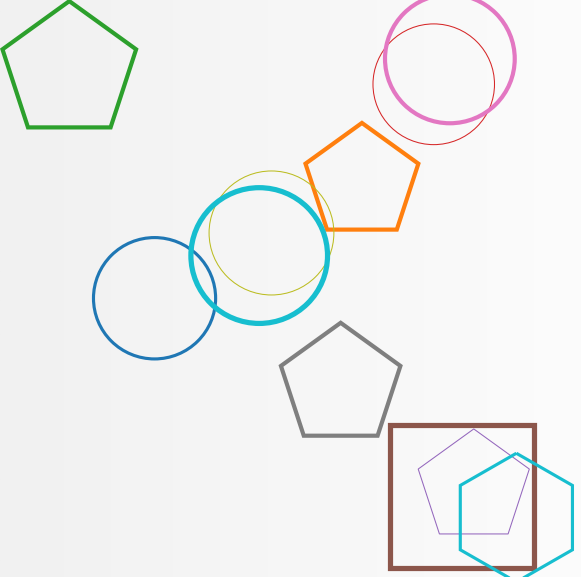[{"shape": "circle", "thickness": 1.5, "radius": 0.53, "center": [0.266, 0.483]}, {"shape": "pentagon", "thickness": 2, "radius": 0.51, "center": [0.623, 0.684]}, {"shape": "pentagon", "thickness": 2, "radius": 0.6, "center": [0.119, 0.876]}, {"shape": "circle", "thickness": 0.5, "radius": 0.52, "center": [0.746, 0.853]}, {"shape": "pentagon", "thickness": 0.5, "radius": 0.5, "center": [0.815, 0.156]}, {"shape": "square", "thickness": 2.5, "radius": 0.62, "center": [0.795, 0.139]}, {"shape": "circle", "thickness": 2, "radius": 0.56, "center": [0.774, 0.897]}, {"shape": "pentagon", "thickness": 2, "radius": 0.54, "center": [0.586, 0.332]}, {"shape": "circle", "thickness": 0.5, "radius": 0.54, "center": [0.467, 0.596]}, {"shape": "circle", "thickness": 2.5, "radius": 0.59, "center": [0.446, 0.557]}, {"shape": "hexagon", "thickness": 1.5, "radius": 0.56, "center": [0.888, 0.103]}]